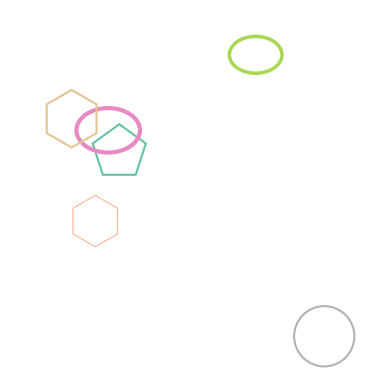[{"shape": "pentagon", "thickness": 1.5, "radius": 0.36, "center": [0.31, 0.605]}, {"shape": "hexagon", "thickness": 0.5, "radius": 0.33, "center": [0.247, 0.426]}, {"shape": "oval", "thickness": 3, "radius": 0.41, "center": [0.281, 0.661]}, {"shape": "oval", "thickness": 2.5, "radius": 0.34, "center": [0.664, 0.858]}, {"shape": "hexagon", "thickness": 1.5, "radius": 0.37, "center": [0.186, 0.692]}, {"shape": "circle", "thickness": 1.5, "radius": 0.39, "center": [0.842, 0.127]}]